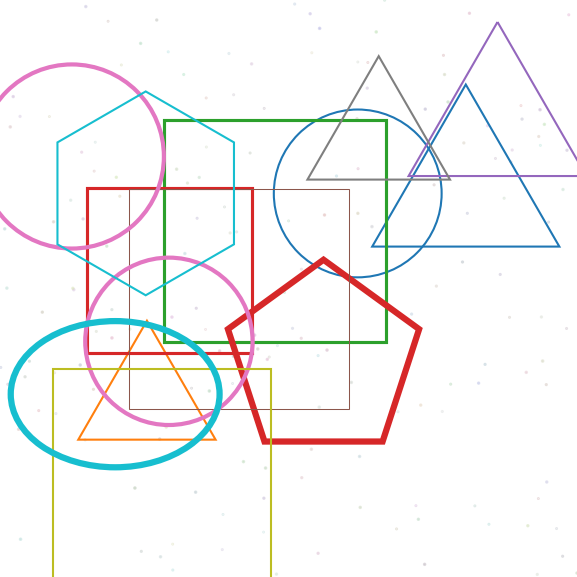[{"shape": "circle", "thickness": 1, "radius": 0.73, "center": [0.619, 0.664]}, {"shape": "triangle", "thickness": 1, "radius": 0.94, "center": [0.807, 0.666]}, {"shape": "triangle", "thickness": 1, "radius": 0.69, "center": [0.254, 0.306]}, {"shape": "square", "thickness": 1.5, "radius": 0.96, "center": [0.476, 0.599]}, {"shape": "pentagon", "thickness": 3, "radius": 0.87, "center": [0.56, 0.375]}, {"shape": "square", "thickness": 1.5, "radius": 0.71, "center": [0.293, 0.531]}, {"shape": "triangle", "thickness": 1, "radius": 0.89, "center": [0.862, 0.783]}, {"shape": "square", "thickness": 0.5, "radius": 0.95, "center": [0.413, 0.482]}, {"shape": "circle", "thickness": 2, "radius": 0.8, "center": [0.124, 0.728]}, {"shape": "circle", "thickness": 2, "radius": 0.72, "center": [0.293, 0.408]}, {"shape": "triangle", "thickness": 1, "radius": 0.71, "center": [0.656, 0.759]}, {"shape": "square", "thickness": 1, "radius": 0.95, "center": [0.281, 0.171]}, {"shape": "oval", "thickness": 3, "radius": 0.9, "center": [0.199, 0.317]}, {"shape": "hexagon", "thickness": 1, "radius": 0.88, "center": [0.252, 0.664]}]